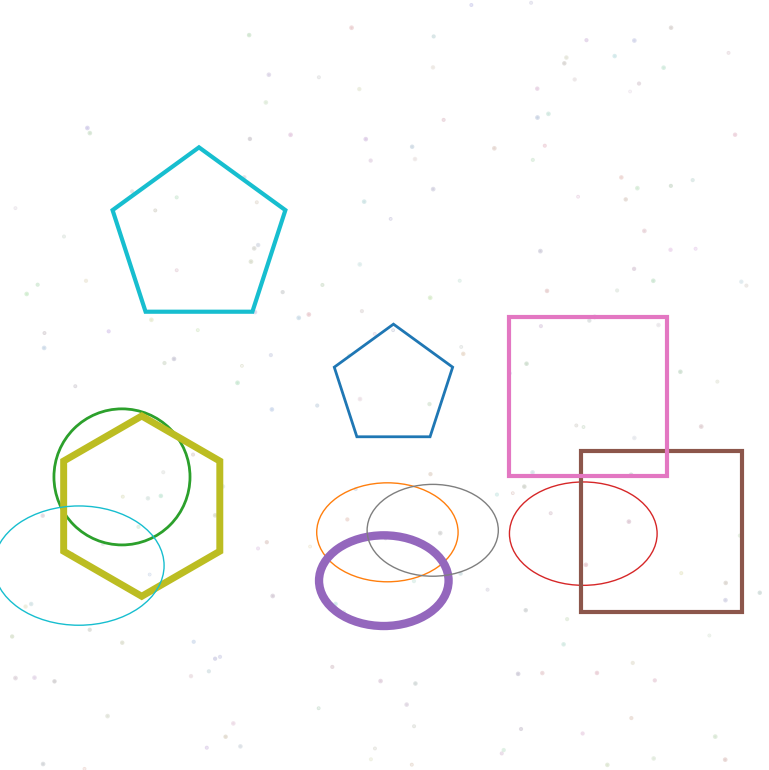[{"shape": "pentagon", "thickness": 1, "radius": 0.4, "center": [0.511, 0.498]}, {"shape": "oval", "thickness": 0.5, "radius": 0.46, "center": [0.503, 0.309]}, {"shape": "circle", "thickness": 1, "radius": 0.44, "center": [0.158, 0.381]}, {"shape": "oval", "thickness": 0.5, "radius": 0.48, "center": [0.758, 0.307]}, {"shape": "oval", "thickness": 3, "radius": 0.42, "center": [0.498, 0.246]}, {"shape": "square", "thickness": 1.5, "radius": 0.52, "center": [0.859, 0.31]}, {"shape": "square", "thickness": 1.5, "radius": 0.52, "center": [0.763, 0.485]}, {"shape": "oval", "thickness": 0.5, "radius": 0.43, "center": [0.562, 0.311]}, {"shape": "hexagon", "thickness": 2.5, "radius": 0.59, "center": [0.184, 0.343]}, {"shape": "pentagon", "thickness": 1.5, "radius": 0.59, "center": [0.258, 0.691]}, {"shape": "oval", "thickness": 0.5, "radius": 0.55, "center": [0.102, 0.265]}]